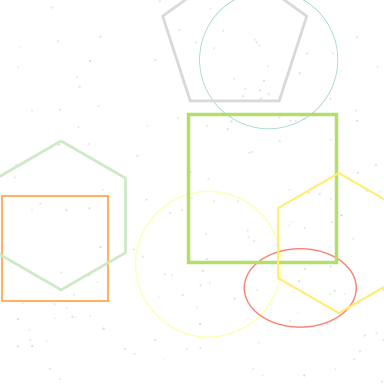[{"shape": "circle", "thickness": 0.5, "radius": 0.9, "center": [0.698, 0.845]}, {"shape": "circle", "thickness": 1, "radius": 0.95, "center": [0.541, 0.314]}, {"shape": "oval", "thickness": 1, "radius": 0.73, "center": [0.78, 0.252]}, {"shape": "square", "thickness": 1.5, "radius": 0.68, "center": [0.143, 0.354]}, {"shape": "square", "thickness": 2.5, "radius": 0.96, "center": [0.68, 0.512]}, {"shape": "pentagon", "thickness": 2, "radius": 0.98, "center": [0.61, 0.897]}, {"shape": "hexagon", "thickness": 2, "radius": 0.97, "center": [0.159, 0.44]}, {"shape": "hexagon", "thickness": 1.5, "radius": 0.91, "center": [0.88, 0.369]}]